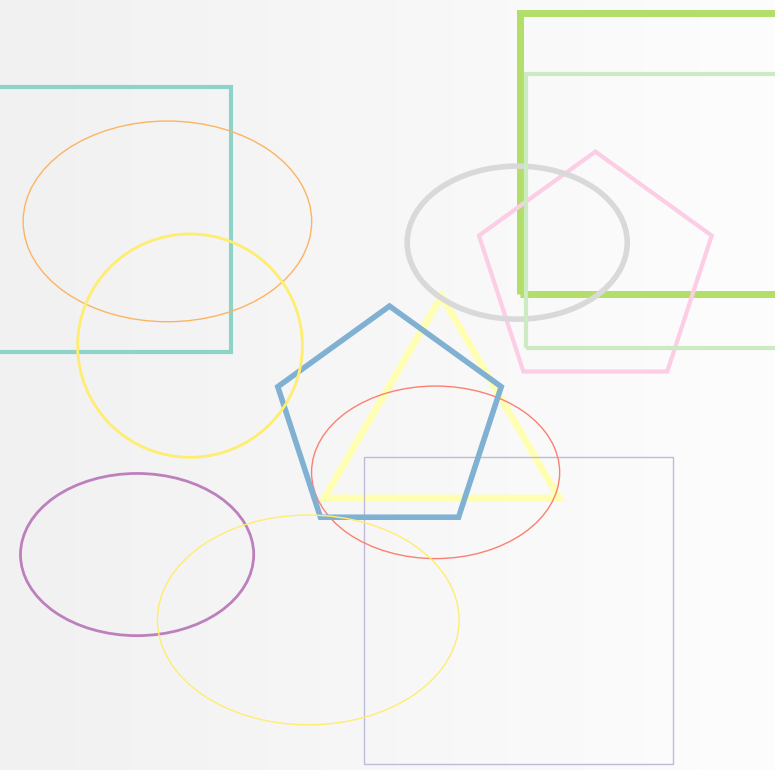[{"shape": "square", "thickness": 1.5, "radius": 0.86, "center": [0.126, 0.714]}, {"shape": "triangle", "thickness": 2.5, "radius": 0.87, "center": [0.57, 0.441]}, {"shape": "square", "thickness": 0.5, "radius": 1.0, "center": [0.669, 0.207]}, {"shape": "oval", "thickness": 0.5, "radius": 0.8, "center": [0.562, 0.387]}, {"shape": "pentagon", "thickness": 2, "radius": 0.76, "center": [0.503, 0.451]}, {"shape": "oval", "thickness": 0.5, "radius": 0.93, "center": [0.216, 0.712]}, {"shape": "square", "thickness": 2.5, "radius": 0.91, "center": [0.853, 0.801]}, {"shape": "pentagon", "thickness": 1.5, "radius": 0.79, "center": [0.768, 0.645]}, {"shape": "oval", "thickness": 2, "radius": 0.71, "center": [0.667, 0.685]}, {"shape": "oval", "thickness": 1, "radius": 0.75, "center": [0.177, 0.28]}, {"shape": "square", "thickness": 1.5, "radius": 0.89, "center": [0.857, 0.726]}, {"shape": "circle", "thickness": 1, "radius": 0.73, "center": [0.245, 0.551]}, {"shape": "oval", "thickness": 0.5, "radius": 0.97, "center": [0.398, 0.195]}]